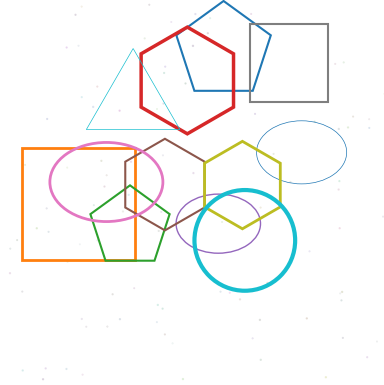[{"shape": "pentagon", "thickness": 1.5, "radius": 0.64, "center": [0.581, 0.868]}, {"shape": "oval", "thickness": 0.5, "radius": 0.59, "center": [0.783, 0.604]}, {"shape": "square", "thickness": 2, "radius": 0.73, "center": [0.203, 0.47]}, {"shape": "pentagon", "thickness": 1.5, "radius": 0.54, "center": [0.338, 0.41]}, {"shape": "hexagon", "thickness": 2.5, "radius": 0.69, "center": [0.487, 0.791]}, {"shape": "oval", "thickness": 1, "radius": 0.55, "center": [0.567, 0.419]}, {"shape": "hexagon", "thickness": 1.5, "radius": 0.59, "center": [0.428, 0.521]}, {"shape": "oval", "thickness": 2, "radius": 0.73, "center": [0.276, 0.527]}, {"shape": "square", "thickness": 1.5, "radius": 0.51, "center": [0.75, 0.835]}, {"shape": "hexagon", "thickness": 2, "radius": 0.57, "center": [0.63, 0.519]}, {"shape": "triangle", "thickness": 0.5, "radius": 0.7, "center": [0.346, 0.734]}, {"shape": "circle", "thickness": 3, "radius": 0.65, "center": [0.636, 0.376]}]